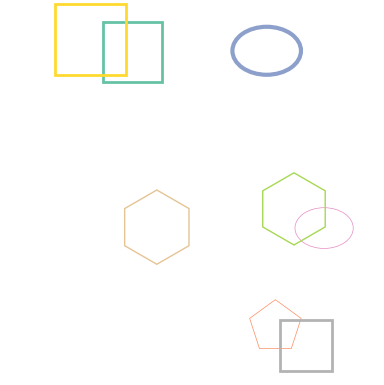[{"shape": "square", "thickness": 2, "radius": 0.39, "center": [0.344, 0.865]}, {"shape": "pentagon", "thickness": 0.5, "radius": 0.35, "center": [0.715, 0.151]}, {"shape": "oval", "thickness": 3, "radius": 0.45, "center": [0.693, 0.868]}, {"shape": "oval", "thickness": 0.5, "radius": 0.38, "center": [0.842, 0.408]}, {"shape": "hexagon", "thickness": 1, "radius": 0.47, "center": [0.764, 0.457]}, {"shape": "square", "thickness": 2, "radius": 0.46, "center": [0.236, 0.897]}, {"shape": "hexagon", "thickness": 1, "radius": 0.48, "center": [0.407, 0.41]}, {"shape": "square", "thickness": 2, "radius": 0.34, "center": [0.795, 0.102]}]